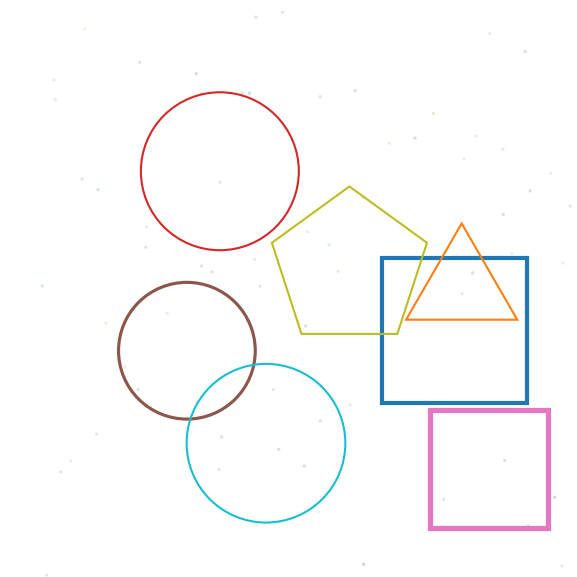[{"shape": "square", "thickness": 2, "radius": 0.63, "center": [0.787, 0.426]}, {"shape": "triangle", "thickness": 1, "radius": 0.56, "center": [0.799, 0.501]}, {"shape": "circle", "thickness": 1, "radius": 0.68, "center": [0.381, 0.703]}, {"shape": "circle", "thickness": 1.5, "radius": 0.59, "center": [0.324, 0.392]}, {"shape": "square", "thickness": 2.5, "radius": 0.51, "center": [0.846, 0.187]}, {"shape": "pentagon", "thickness": 1, "radius": 0.71, "center": [0.605, 0.535]}, {"shape": "circle", "thickness": 1, "radius": 0.69, "center": [0.461, 0.232]}]